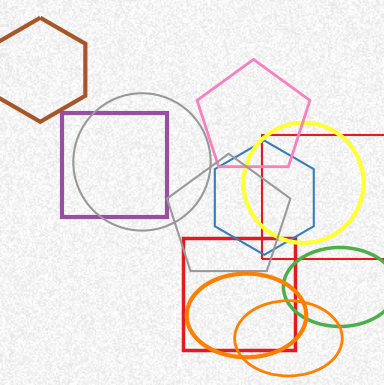[{"shape": "square", "thickness": 1.5, "radius": 0.81, "center": [0.842, 0.489]}, {"shape": "square", "thickness": 2.5, "radius": 0.73, "center": [0.621, 0.236]}, {"shape": "hexagon", "thickness": 1.5, "radius": 0.74, "center": [0.686, 0.487]}, {"shape": "oval", "thickness": 2.5, "radius": 0.73, "center": [0.883, 0.255]}, {"shape": "square", "thickness": 3, "radius": 0.68, "center": [0.297, 0.572]}, {"shape": "oval", "thickness": 2, "radius": 0.7, "center": [0.749, 0.121]}, {"shape": "oval", "thickness": 3, "radius": 0.78, "center": [0.64, 0.181]}, {"shape": "circle", "thickness": 3, "radius": 0.78, "center": [0.788, 0.525]}, {"shape": "hexagon", "thickness": 3, "radius": 0.68, "center": [0.105, 0.819]}, {"shape": "pentagon", "thickness": 2, "radius": 0.77, "center": [0.658, 0.692]}, {"shape": "circle", "thickness": 1.5, "radius": 0.89, "center": [0.369, 0.579]}, {"shape": "pentagon", "thickness": 1.5, "radius": 0.84, "center": [0.594, 0.432]}]